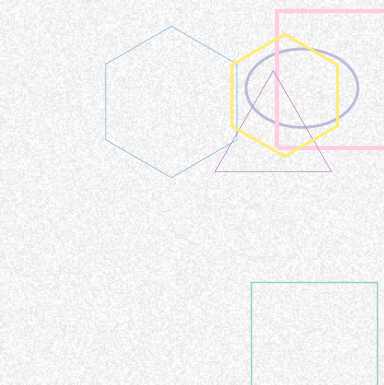[{"shape": "square", "thickness": 1, "radius": 0.82, "center": [0.815, 0.104]}, {"shape": "oval", "thickness": 2, "radius": 0.73, "center": [0.784, 0.771]}, {"shape": "hexagon", "thickness": 0.5, "radius": 0.98, "center": [0.445, 0.735]}, {"shape": "square", "thickness": 3, "radius": 0.89, "center": [0.898, 0.794]}, {"shape": "triangle", "thickness": 0.5, "radius": 0.88, "center": [0.71, 0.641]}, {"shape": "hexagon", "thickness": 2, "radius": 0.79, "center": [0.739, 0.752]}]